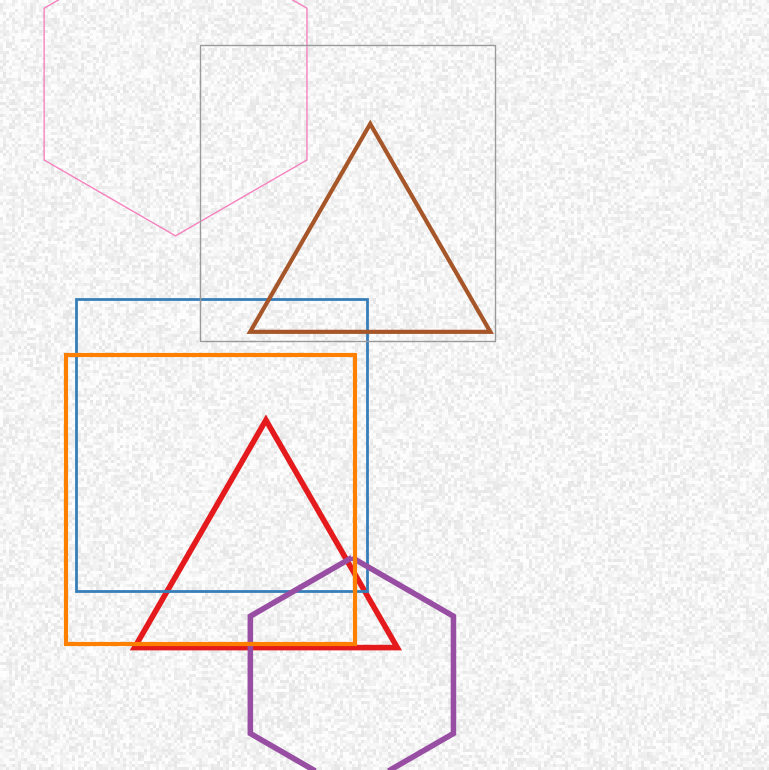[{"shape": "triangle", "thickness": 2, "radius": 0.98, "center": [0.345, 0.257]}, {"shape": "square", "thickness": 1, "radius": 0.95, "center": [0.287, 0.422]}, {"shape": "hexagon", "thickness": 2, "radius": 0.76, "center": [0.457, 0.124]}, {"shape": "square", "thickness": 1.5, "radius": 0.94, "center": [0.273, 0.352]}, {"shape": "triangle", "thickness": 1.5, "radius": 0.9, "center": [0.481, 0.659]}, {"shape": "hexagon", "thickness": 0.5, "radius": 0.99, "center": [0.228, 0.891]}, {"shape": "square", "thickness": 0.5, "radius": 0.96, "center": [0.451, 0.749]}]